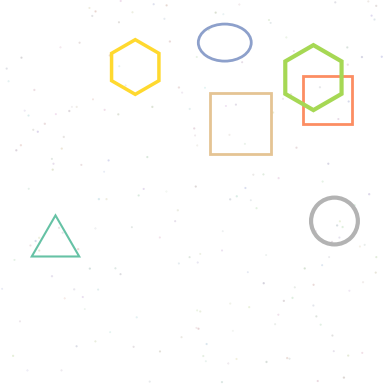[{"shape": "triangle", "thickness": 1.5, "radius": 0.36, "center": [0.144, 0.369]}, {"shape": "square", "thickness": 2, "radius": 0.31, "center": [0.851, 0.741]}, {"shape": "oval", "thickness": 2, "radius": 0.34, "center": [0.584, 0.889]}, {"shape": "hexagon", "thickness": 3, "radius": 0.42, "center": [0.814, 0.798]}, {"shape": "hexagon", "thickness": 2.5, "radius": 0.36, "center": [0.351, 0.826]}, {"shape": "square", "thickness": 2, "radius": 0.4, "center": [0.624, 0.679]}, {"shape": "circle", "thickness": 3, "radius": 0.3, "center": [0.869, 0.426]}]